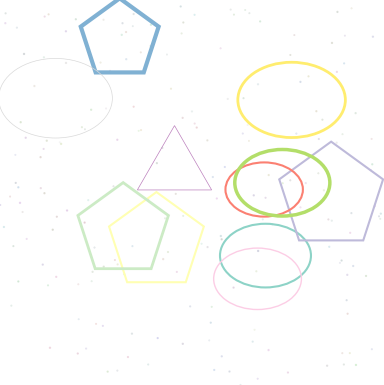[{"shape": "oval", "thickness": 1.5, "radius": 0.59, "center": [0.69, 0.336]}, {"shape": "pentagon", "thickness": 1.5, "radius": 0.65, "center": [0.406, 0.372]}, {"shape": "pentagon", "thickness": 1.5, "radius": 0.71, "center": [0.86, 0.49]}, {"shape": "oval", "thickness": 1.5, "radius": 0.5, "center": [0.686, 0.508]}, {"shape": "pentagon", "thickness": 3, "radius": 0.53, "center": [0.311, 0.898]}, {"shape": "oval", "thickness": 2.5, "radius": 0.62, "center": [0.733, 0.525]}, {"shape": "oval", "thickness": 1, "radius": 0.57, "center": [0.669, 0.276]}, {"shape": "oval", "thickness": 0.5, "radius": 0.74, "center": [0.144, 0.745]}, {"shape": "triangle", "thickness": 0.5, "radius": 0.56, "center": [0.453, 0.562]}, {"shape": "pentagon", "thickness": 2, "radius": 0.62, "center": [0.32, 0.402]}, {"shape": "oval", "thickness": 2, "radius": 0.7, "center": [0.757, 0.741]}]